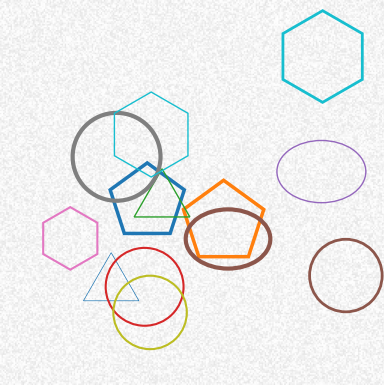[{"shape": "pentagon", "thickness": 2.5, "radius": 0.51, "center": [0.382, 0.476]}, {"shape": "triangle", "thickness": 0.5, "radius": 0.42, "center": [0.289, 0.26]}, {"shape": "pentagon", "thickness": 2.5, "radius": 0.55, "center": [0.581, 0.422]}, {"shape": "triangle", "thickness": 1, "radius": 0.42, "center": [0.421, 0.478]}, {"shape": "circle", "thickness": 1.5, "radius": 0.51, "center": [0.376, 0.255]}, {"shape": "oval", "thickness": 1, "radius": 0.58, "center": [0.835, 0.554]}, {"shape": "oval", "thickness": 3, "radius": 0.55, "center": [0.592, 0.379]}, {"shape": "circle", "thickness": 2, "radius": 0.47, "center": [0.898, 0.284]}, {"shape": "hexagon", "thickness": 1.5, "radius": 0.41, "center": [0.183, 0.381]}, {"shape": "circle", "thickness": 3, "radius": 0.57, "center": [0.303, 0.593]}, {"shape": "circle", "thickness": 1.5, "radius": 0.48, "center": [0.39, 0.188]}, {"shape": "hexagon", "thickness": 1, "radius": 0.55, "center": [0.393, 0.651]}, {"shape": "hexagon", "thickness": 2, "radius": 0.6, "center": [0.838, 0.853]}]